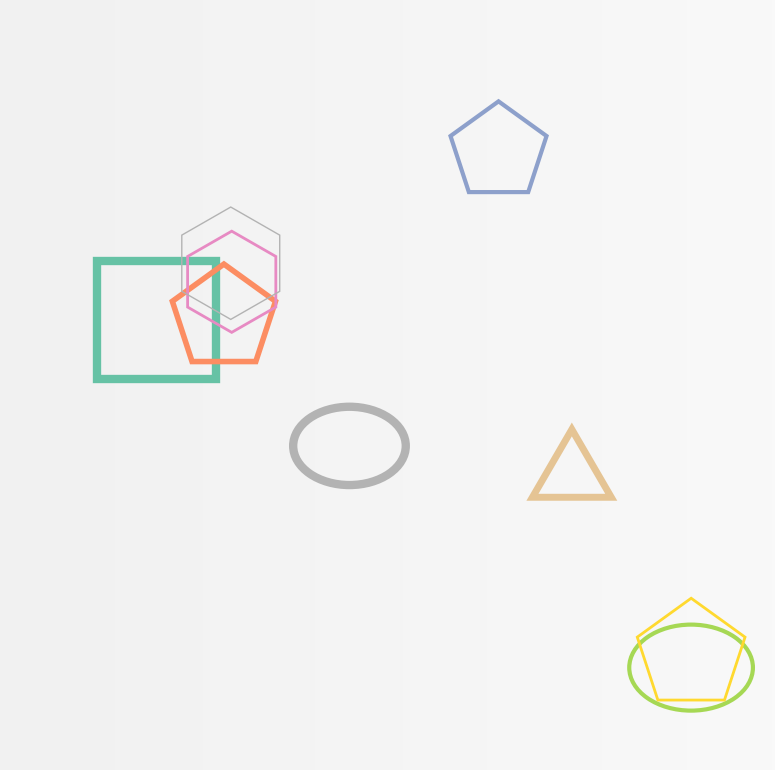[{"shape": "square", "thickness": 3, "radius": 0.38, "center": [0.202, 0.585]}, {"shape": "pentagon", "thickness": 2, "radius": 0.35, "center": [0.289, 0.587]}, {"shape": "pentagon", "thickness": 1.5, "radius": 0.33, "center": [0.643, 0.803]}, {"shape": "hexagon", "thickness": 1, "radius": 0.33, "center": [0.299, 0.634]}, {"shape": "oval", "thickness": 1.5, "radius": 0.4, "center": [0.892, 0.133]}, {"shape": "pentagon", "thickness": 1, "radius": 0.37, "center": [0.892, 0.15]}, {"shape": "triangle", "thickness": 2.5, "radius": 0.29, "center": [0.738, 0.384]}, {"shape": "oval", "thickness": 3, "radius": 0.36, "center": [0.451, 0.421]}, {"shape": "hexagon", "thickness": 0.5, "radius": 0.36, "center": [0.298, 0.658]}]